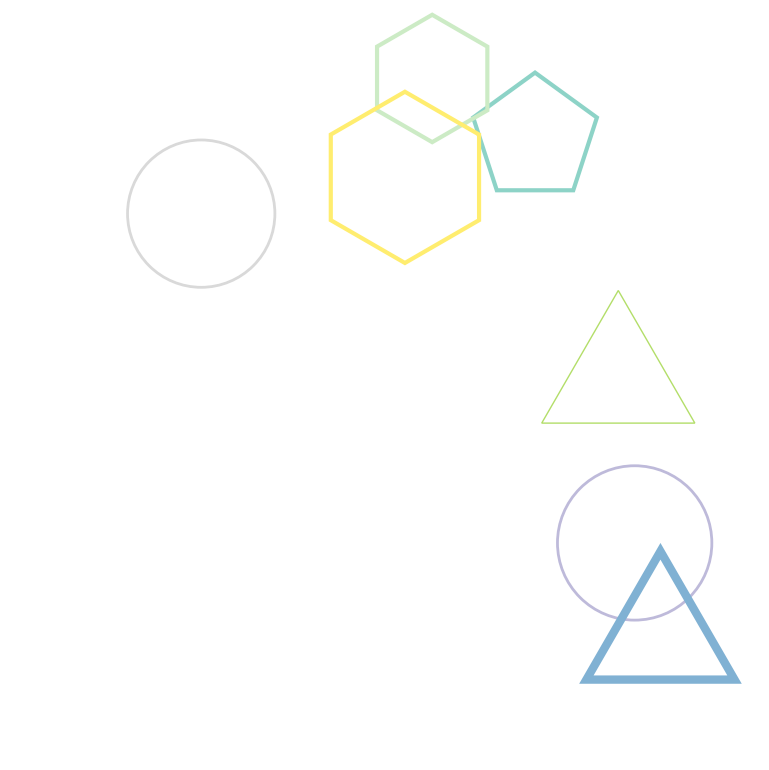[{"shape": "pentagon", "thickness": 1.5, "radius": 0.42, "center": [0.695, 0.821]}, {"shape": "circle", "thickness": 1, "radius": 0.5, "center": [0.824, 0.295]}, {"shape": "triangle", "thickness": 3, "radius": 0.56, "center": [0.858, 0.173]}, {"shape": "triangle", "thickness": 0.5, "radius": 0.57, "center": [0.803, 0.508]}, {"shape": "circle", "thickness": 1, "radius": 0.48, "center": [0.261, 0.723]}, {"shape": "hexagon", "thickness": 1.5, "radius": 0.41, "center": [0.561, 0.898]}, {"shape": "hexagon", "thickness": 1.5, "radius": 0.56, "center": [0.526, 0.77]}]